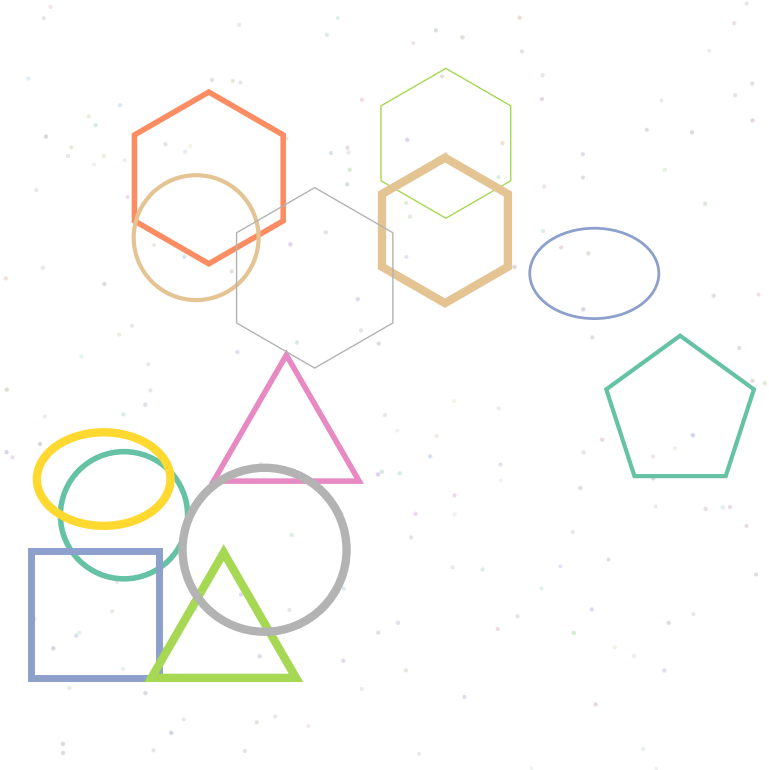[{"shape": "circle", "thickness": 2, "radius": 0.41, "center": [0.161, 0.331]}, {"shape": "pentagon", "thickness": 1.5, "radius": 0.5, "center": [0.883, 0.463]}, {"shape": "hexagon", "thickness": 2, "radius": 0.56, "center": [0.271, 0.769]}, {"shape": "oval", "thickness": 1, "radius": 0.42, "center": [0.772, 0.645]}, {"shape": "square", "thickness": 2.5, "radius": 0.41, "center": [0.123, 0.202]}, {"shape": "triangle", "thickness": 2, "radius": 0.55, "center": [0.372, 0.43]}, {"shape": "hexagon", "thickness": 0.5, "radius": 0.49, "center": [0.579, 0.814]}, {"shape": "triangle", "thickness": 3, "radius": 0.54, "center": [0.291, 0.174]}, {"shape": "oval", "thickness": 3, "radius": 0.43, "center": [0.135, 0.378]}, {"shape": "circle", "thickness": 1.5, "radius": 0.41, "center": [0.255, 0.691]}, {"shape": "hexagon", "thickness": 3, "radius": 0.47, "center": [0.578, 0.701]}, {"shape": "circle", "thickness": 3, "radius": 0.53, "center": [0.344, 0.286]}, {"shape": "hexagon", "thickness": 0.5, "radius": 0.59, "center": [0.409, 0.639]}]